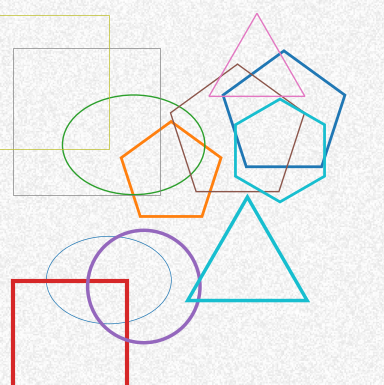[{"shape": "oval", "thickness": 0.5, "radius": 0.81, "center": [0.283, 0.273]}, {"shape": "pentagon", "thickness": 2, "radius": 0.83, "center": [0.738, 0.701]}, {"shape": "pentagon", "thickness": 2, "radius": 0.68, "center": [0.444, 0.548]}, {"shape": "oval", "thickness": 1, "radius": 0.92, "center": [0.347, 0.624]}, {"shape": "square", "thickness": 3, "radius": 0.74, "center": [0.182, 0.123]}, {"shape": "circle", "thickness": 2.5, "radius": 0.73, "center": [0.374, 0.256]}, {"shape": "pentagon", "thickness": 1, "radius": 0.92, "center": [0.617, 0.65]}, {"shape": "triangle", "thickness": 1, "radius": 0.72, "center": [0.667, 0.822]}, {"shape": "square", "thickness": 0.5, "radius": 0.95, "center": [0.225, 0.685]}, {"shape": "square", "thickness": 0.5, "radius": 0.87, "center": [0.111, 0.787]}, {"shape": "triangle", "thickness": 2.5, "radius": 0.9, "center": [0.643, 0.309]}, {"shape": "hexagon", "thickness": 2, "radius": 0.67, "center": [0.727, 0.609]}]